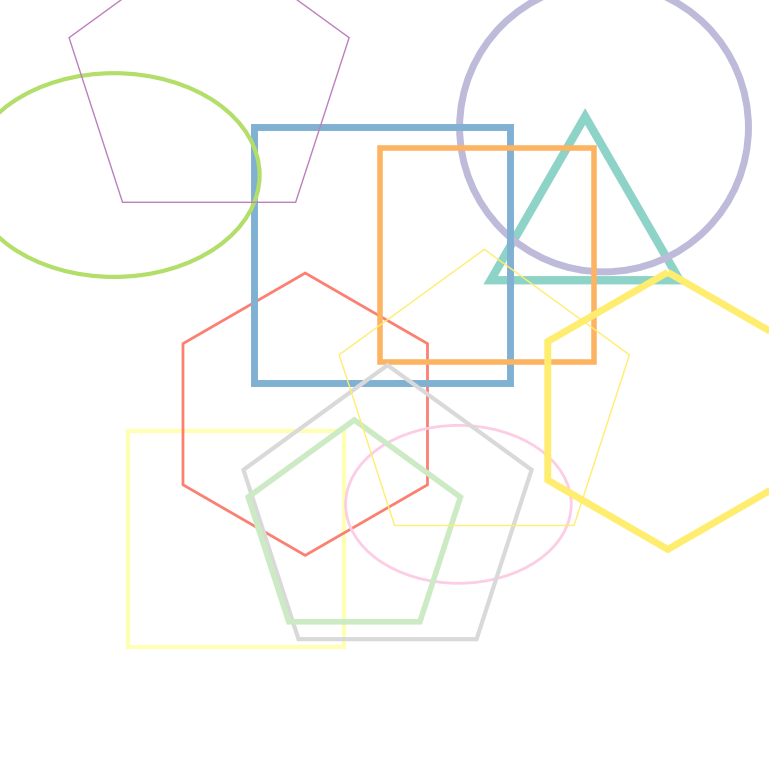[{"shape": "triangle", "thickness": 3, "radius": 0.71, "center": [0.76, 0.707]}, {"shape": "square", "thickness": 1.5, "radius": 0.7, "center": [0.306, 0.3]}, {"shape": "circle", "thickness": 2.5, "radius": 0.94, "center": [0.784, 0.834]}, {"shape": "hexagon", "thickness": 1, "radius": 0.92, "center": [0.396, 0.462]}, {"shape": "square", "thickness": 2.5, "radius": 0.83, "center": [0.497, 0.669]}, {"shape": "square", "thickness": 2, "radius": 0.69, "center": [0.633, 0.668]}, {"shape": "oval", "thickness": 1.5, "radius": 0.94, "center": [0.148, 0.773]}, {"shape": "oval", "thickness": 1, "radius": 0.73, "center": [0.595, 0.345]}, {"shape": "pentagon", "thickness": 1.5, "radius": 0.98, "center": [0.503, 0.329]}, {"shape": "pentagon", "thickness": 0.5, "radius": 0.96, "center": [0.272, 0.892]}, {"shape": "pentagon", "thickness": 2, "radius": 0.72, "center": [0.46, 0.31]}, {"shape": "pentagon", "thickness": 0.5, "radius": 0.99, "center": [0.629, 0.478]}, {"shape": "hexagon", "thickness": 2.5, "radius": 0.9, "center": [0.867, 0.466]}]